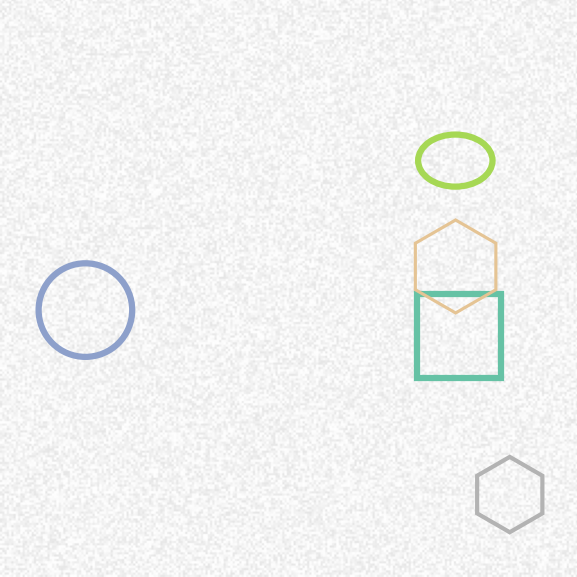[{"shape": "square", "thickness": 3, "radius": 0.37, "center": [0.795, 0.417]}, {"shape": "circle", "thickness": 3, "radius": 0.41, "center": [0.148, 0.462]}, {"shape": "oval", "thickness": 3, "radius": 0.32, "center": [0.788, 0.721]}, {"shape": "hexagon", "thickness": 1.5, "radius": 0.4, "center": [0.789, 0.538]}, {"shape": "hexagon", "thickness": 2, "radius": 0.33, "center": [0.883, 0.143]}]